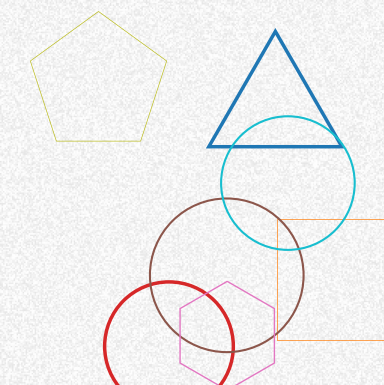[{"shape": "triangle", "thickness": 2.5, "radius": 1.0, "center": [0.715, 0.719]}, {"shape": "square", "thickness": 0.5, "radius": 0.79, "center": [0.877, 0.273]}, {"shape": "circle", "thickness": 2.5, "radius": 0.84, "center": [0.439, 0.101]}, {"shape": "circle", "thickness": 1.5, "radius": 1.0, "center": [0.589, 0.285]}, {"shape": "hexagon", "thickness": 1, "radius": 0.71, "center": [0.59, 0.128]}, {"shape": "pentagon", "thickness": 0.5, "radius": 0.93, "center": [0.256, 0.784]}, {"shape": "circle", "thickness": 1.5, "radius": 0.87, "center": [0.748, 0.524]}]